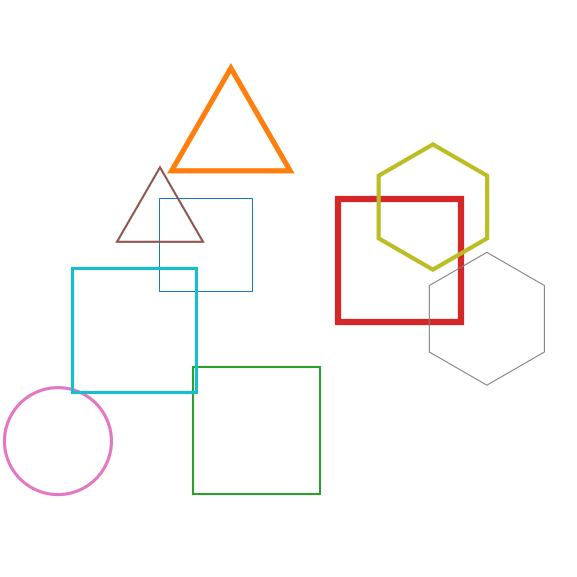[{"shape": "square", "thickness": 0.5, "radius": 0.4, "center": [0.355, 0.575]}, {"shape": "triangle", "thickness": 2.5, "radius": 0.59, "center": [0.4, 0.763]}, {"shape": "square", "thickness": 1, "radius": 0.55, "center": [0.444, 0.253]}, {"shape": "square", "thickness": 3, "radius": 0.53, "center": [0.692, 0.548]}, {"shape": "triangle", "thickness": 1, "radius": 0.43, "center": [0.277, 0.623]}, {"shape": "circle", "thickness": 1.5, "radius": 0.46, "center": [0.1, 0.235]}, {"shape": "hexagon", "thickness": 0.5, "radius": 0.58, "center": [0.843, 0.447]}, {"shape": "hexagon", "thickness": 2, "radius": 0.54, "center": [0.75, 0.641]}, {"shape": "square", "thickness": 1.5, "radius": 0.54, "center": [0.232, 0.428]}]